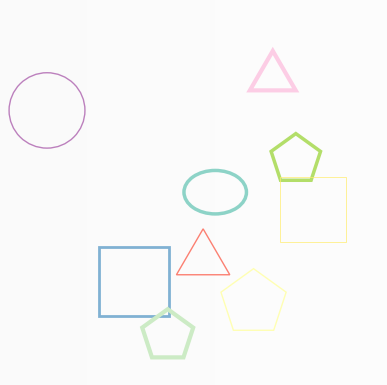[{"shape": "oval", "thickness": 2.5, "radius": 0.4, "center": [0.555, 0.501]}, {"shape": "pentagon", "thickness": 1, "radius": 0.44, "center": [0.654, 0.214]}, {"shape": "triangle", "thickness": 1, "radius": 0.4, "center": [0.524, 0.326]}, {"shape": "square", "thickness": 2, "radius": 0.45, "center": [0.346, 0.269]}, {"shape": "pentagon", "thickness": 2.5, "radius": 0.34, "center": [0.763, 0.586]}, {"shape": "triangle", "thickness": 3, "radius": 0.34, "center": [0.704, 0.799]}, {"shape": "circle", "thickness": 1, "radius": 0.49, "center": [0.121, 0.713]}, {"shape": "pentagon", "thickness": 3, "radius": 0.35, "center": [0.433, 0.128]}, {"shape": "square", "thickness": 0.5, "radius": 0.43, "center": [0.808, 0.456]}]